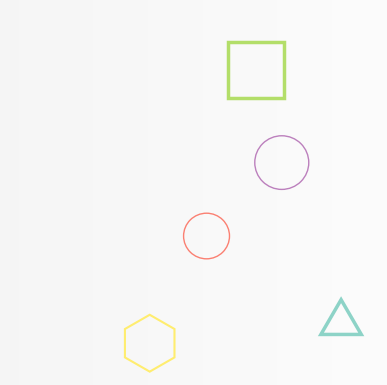[{"shape": "triangle", "thickness": 2.5, "radius": 0.3, "center": [0.88, 0.161]}, {"shape": "circle", "thickness": 1, "radius": 0.3, "center": [0.533, 0.387]}, {"shape": "square", "thickness": 2.5, "radius": 0.36, "center": [0.66, 0.818]}, {"shape": "circle", "thickness": 1, "radius": 0.35, "center": [0.727, 0.578]}, {"shape": "hexagon", "thickness": 1.5, "radius": 0.37, "center": [0.386, 0.109]}]